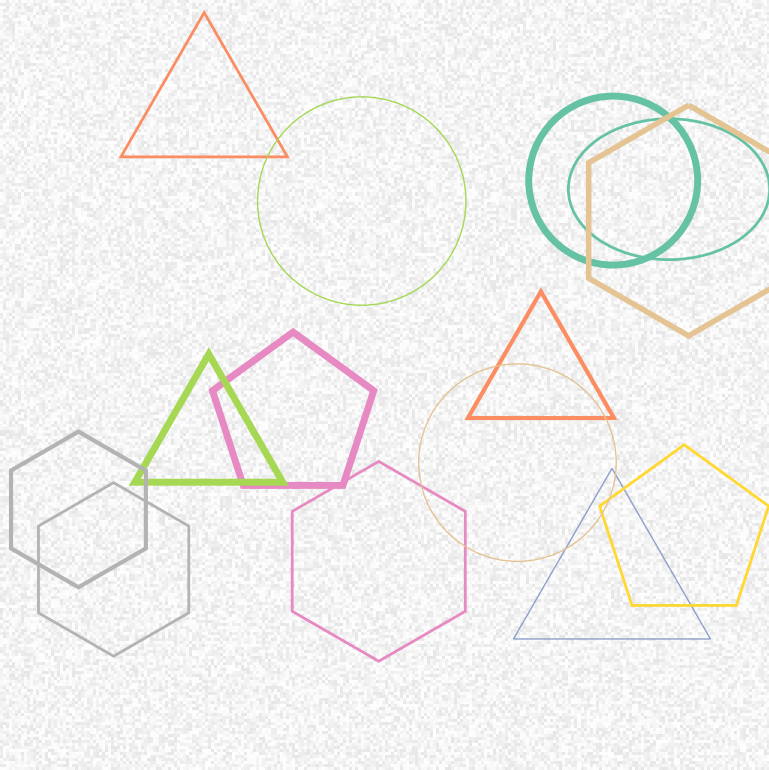[{"shape": "oval", "thickness": 1, "radius": 0.65, "center": [0.869, 0.754]}, {"shape": "circle", "thickness": 2.5, "radius": 0.55, "center": [0.796, 0.765]}, {"shape": "triangle", "thickness": 1.5, "radius": 0.55, "center": [0.702, 0.512]}, {"shape": "triangle", "thickness": 1, "radius": 0.62, "center": [0.265, 0.859]}, {"shape": "triangle", "thickness": 0.5, "radius": 0.74, "center": [0.795, 0.244]}, {"shape": "pentagon", "thickness": 2.5, "radius": 0.55, "center": [0.381, 0.459]}, {"shape": "hexagon", "thickness": 1, "radius": 0.65, "center": [0.492, 0.271]}, {"shape": "triangle", "thickness": 2.5, "radius": 0.55, "center": [0.271, 0.429]}, {"shape": "circle", "thickness": 0.5, "radius": 0.68, "center": [0.47, 0.739]}, {"shape": "pentagon", "thickness": 1, "radius": 0.58, "center": [0.889, 0.307]}, {"shape": "circle", "thickness": 0.5, "radius": 0.64, "center": [0.672, 0.399]}, {"shape": "hexagon", "thickness": 2, "radius": 0.75, "center": [0.894, 0.714]}, {"shape": "hexagon", "thickness": 1.5, "radius": 0.51, "center": [0.102, 0.338]}, {"shape": "hexagon", "thickness": 1, "radius": 0.56, "center": [0.148, 0.26]}]